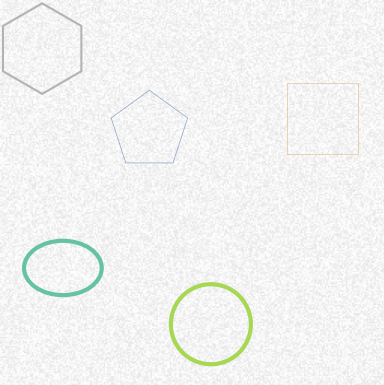[{"shape": "oval", "thickness": 3, "radius": 0.5, "center": [0.163, 0.304]}, {"shape": "pentagon", "thickness": 0.5, "radius": 0.52, "center": [0.388, 0.661]}, {"shape": "circle", "thickness": 3, "radius": 0.52, "center": [0.548, 0.158]}, {"shape": "square", "thickness": 0.5, "radius": 0.46, "center": [0.838, 0.693]}, {"shape": "hexagon", "thickness": 1.5, "radius": 0.59, "center": [0.11, 0.874]}]